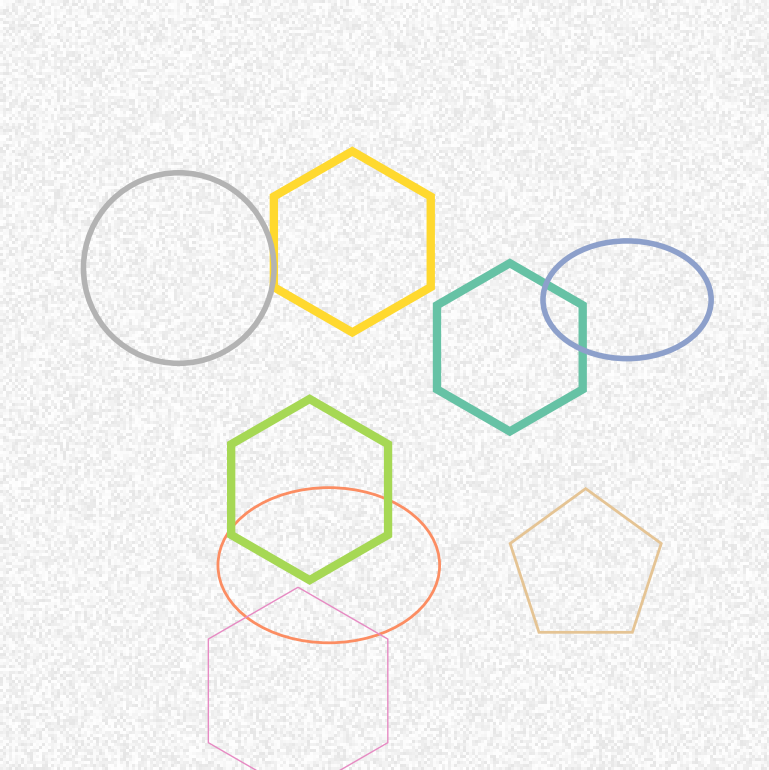[{"shape": "hexagon", "thickness": 3, "radius": 0.55, "center": [0.662, 0.549]}, {"shape": "oval", "thickness": 1, "radius": 0.72, "center": [0.427, 0.266]}, {"shape": "oval", "thickness": 2, "radius": 0.55, "center": [0.814, 0.611]}, {"shape": "hexagon", "thickness": 0.5, "radius": 0.67, "center": [0.387, 0.103]}, {"shape": "hexagon", "thickness": 3, "radius": 0.59, "center": [0.402, 0.364]}, {"shape": "hexagon", "thickness": 3, "radius": 0.59, "center": [0.458, 0.686]}, {"shape": "pentagon", "thickness": 1, "radius": 0.52, "center": [0.761, 0.262]}, {"shape": "circle", "thickness": 2, "radius": 0.62, "center": [0.232, 0.652]}]